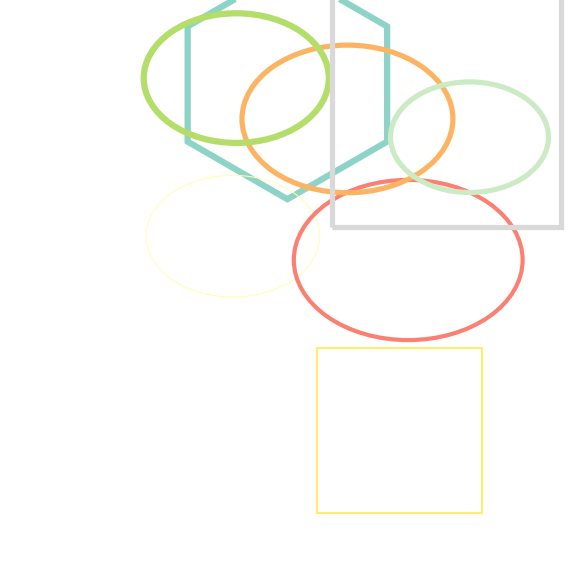[{"shape": "hexagon", "thickness": 3, "radius": 1.0, "center": [0.498, 0.854]}, {"shape": "oval", "thickness": 0.5, "radius": 0.75, "center": [0.403, 0.59]}, {"shape": "oval", "thickness": 2, "radius": 0.99, "center": [0.707, 0.549]}, {"shape": "oval", "thickness": 2.5, "radius": 0.91, "center": [0.602, 0.793]}, {"shape": "oval", "thickness": 3, "radius": 0.8, "center": [0.409, 0.864]}, {"shape": "square", "thickness": 2.5, "radius": 0.99, "center": [0.774, 0.804]}, {"shape": "oval", "thickness": 2.5, "radius": 0.68, "center": [0.813, 0.762]}, {"shape": "square", "thickness": 1, "radius": 0.72, "center": [0.692, 0.254]}]